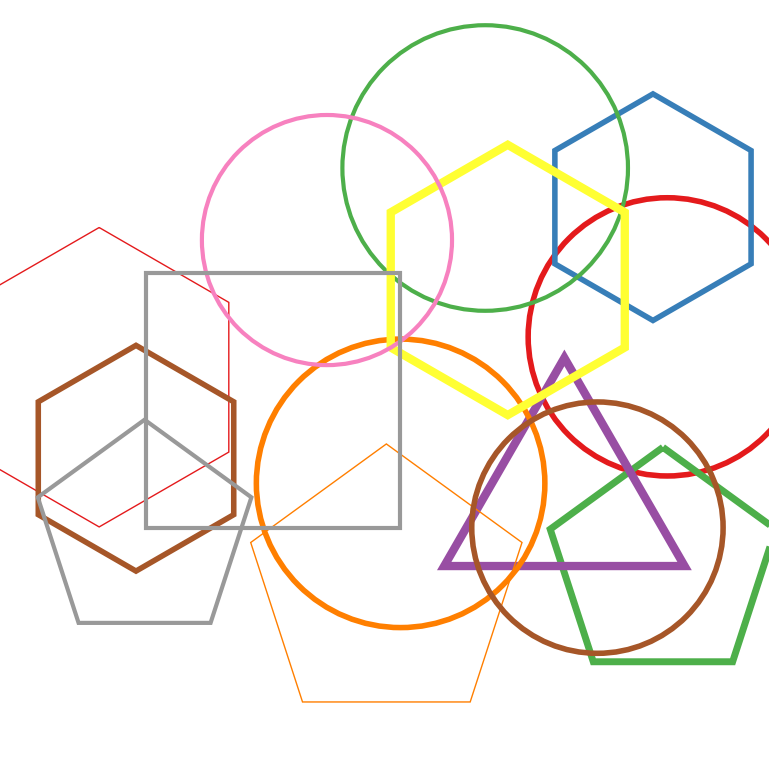[{"shape": "circle", "thickness": 2, "radius": 0.9, "center": [0.867, 0.563]}, {"shape": "hexagon", "thickness": 0.5, "radius": 0.97, "center": [0.129, 0.51]}, {"shape": "hexagon", "thickness": 2, "radius": 0.74, "center": [0.848, 0.731]}, {"shape": "circle", "thickness": 1.5, "radius": 0.93, "center": [0.63, 0.782]}, {"shape": "pentagon", "thickness": 2.5, "radius": 0.77, "center": [0.861, 0.265]}, {"shape": "triangle", "thickness": 3, "radius": 0.9, "center": [0.733, 0.355]}, {"shape": "circle", "thickness": 2, "radius": 0.94, "center": [0.52, 0.372]}, {"shape": "pentagon", "thickness": 0.5, "radius": 0.93, "center": [0.502, 0.238]}, {"shape": "hexagon", "thickness": 3, "radius": 0.88, "center": [0.659, 0.636]}, {"shape": "hexagon", "thickness": 2, "radius": 0.73, "center": [0.177, 0.405]}, {"shape": "circle", "thickness": 2, "radius": 0.82, "center": [0.776, 0.315]}, {"shape": "circle", "thickness": 1.5, "radius": 0.81, "center": [0.425, 0.688]}, {"shape": "pentagon", "thickness": 1.5, "radius": 0.73, "center": [0.188, 0.309]}, {"shape": "square", "thickness": 1.5, "radius": 0.83, "center": [0.355, 0.48]}]